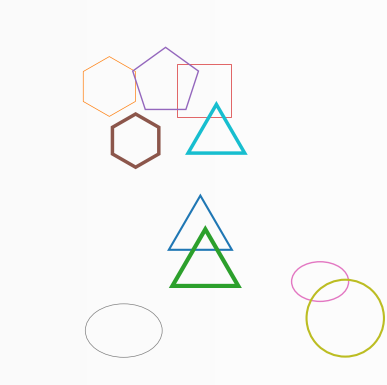[{"shape": "triangle", "thickness": 1.5, "radius": 0.47, "center": [0.517, 0.398]}, {"shape": "hexagon", "thickness": 0.5, "radius": 0.39, "center": [0.282, 0.775]}, {"shape": "triangle", "thickness": 3, "radius": 0.49, "center": [0.53, 0.306]}, {"shape": "square", "thickness": 0.5, "radius": 0.34, "center": [0.526, 0.764]}, {"shape": "pentagon", "thickness": 1, "radius": 0.45, "center": [0.427, 0.788]}, {"shape": "hexagon", "thickness": 2.5, "radius": 0.35, "center": [0.35, 0.635]}, {"shape": "oval", "thickness": 1, "radius": 0.37, "center": [0.826, 0.269]}, {"shape": "oval", "thickness": 0.5, "radius": 0.5, "center": [0.319, 0.141]}, {"shape": "circle", "thickness": 1.5, "radius": 0.5, "center": [0.891, 0.174]}, {"shape": "triangle", "thickness": 2.5, "radius": 0.42, "center": [0.558, 0.645]}]